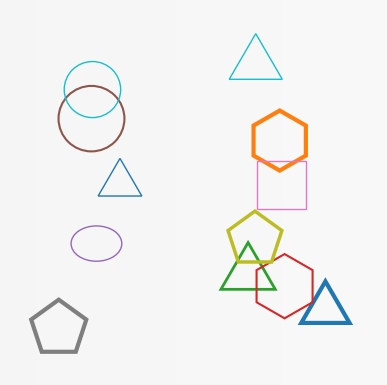[{"shape": "triangle", "thickness": 3, "radius": 0.36, "center": [0.84, 0.197]}, {"shape": "triangle", "thickness": 1, "radius": 0.33, "center": [0.31, 0.523]}, {"shape": "hexagon", "thickness": 3, "radius": 0.39, "center": [0.722, 0.635]}, {"shape": "triangle", "thickness": 2, "radius": 0.4, "center": [0.64, 0.289]}, {"shape": "hexagon", "thickness": 1.5, "radius": 0.42, "center": [0.734, 0.257]}, {"shape": "oval", "thickness": 1, "radius": 0.33, "center": [0.249, 0.367]}, {"shape": "circle", "thickness": 1.5, "radius": 0.43, "center": [0.236, 0.692]}, {"shape": "square", "thickness": 1, "radius": 0.32, "center": [0.727, 0.519]}, {"shape": "pentagon", "thickness": 3, "radius": 0.37, "center": [0.152, 0.147]}, {"shape": "pentagon", "thickness": 2.5, "radius": 0.37, "center": [0.658, 0.379]}, {"shape": "triangle", "thickness": 1, "radius": 0.4, "center": [0.66, 0.834]}, {"shape": "circle", "thickness": 1, "radius": 0.36, "center": [0.239, 0.767]}]